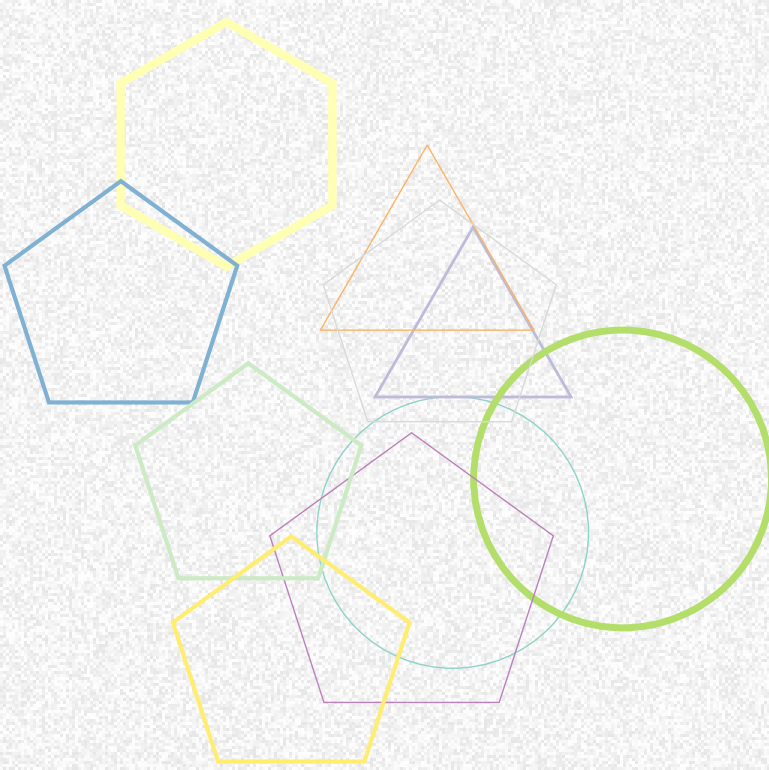[{"shape": "circle", "thickness": 0.5, "radius": 0.88, "center": [0.588, 0.309]}, {"shape": "hexagon", "thickness": 3, "radius": 0.79, "center": [0.294, 0.813]}, {"shape": "triangle", "thickness": 1, "radius": 0.74, "center": [0.614, 0.558]}, {"shape": "pentagon", "thickness": 1.5, "radius": 0.79, "center": [0.157, 0.606]}, {"shape": "triangle", "thickness": 0.5, "radius": 0.8, "center": [0.555, 0.651]}, {"shape": "circle", "thickness": 2.5, "radius": 0.97, "center": [0.809, 0.378]}, {"shape": "pentagon", "thickness": 0.5, "radius": 0.8, "center": [0.571, 0.581]}, {"shape": "pentagon", "thickness": 0.5, "radius": 0.97, "center": [0.535, 0.244]}, {"shape": "pentagon", "thickness": 1.5, "radius": 0.77, "center": [0.322, 0.374]}, {"shape": "pentagon", "thickness": 1.5, "radius": 0.81, "center": [0.378, 0.142]}]